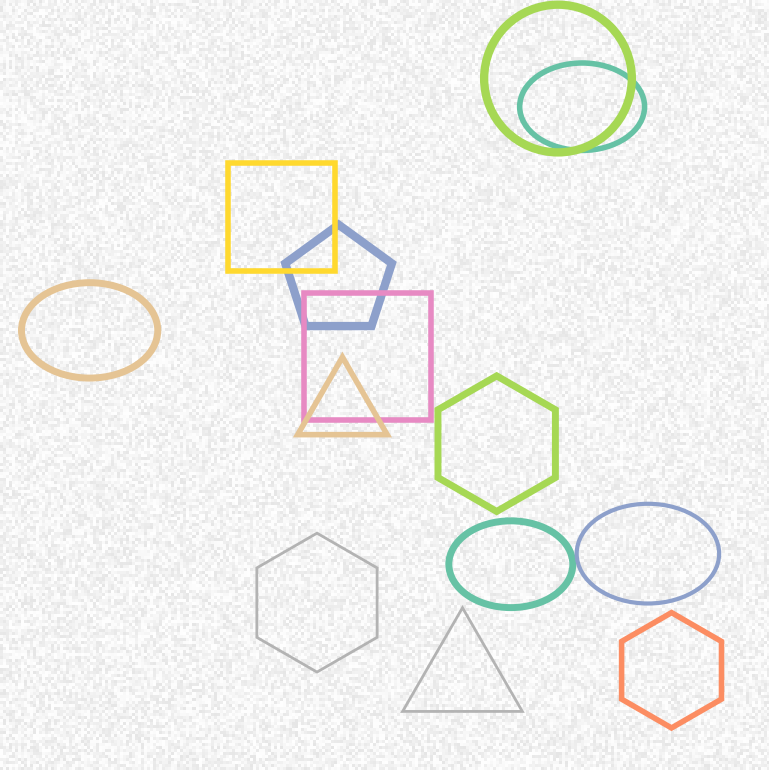[{"shape": "oval", "thickness": 2.5, "radius": 0.4, "center": [0.663, 0.267]}, {"shape": "oval", "thickness": 2, "radius": 0.41, "center": [0.756, 0.861]}, {"shape": "hexagon", "thickness": 2, "radius": 0.37, "center": [0.872, 0.13]}, {"shape": "pentagon", "thickness": 3, "radius": 0.36, "center": [0.44, 0.635]}, {"shape": "oval", "thickness": 1.5, "radius": 0.46, "center": [0.841, 0.281]}, {"shape": "square", "thickness": 2, "radius": 0.41, "center": [0.477, 0.537]}, {"shape": "hexagon", "thickness": 2.5, "radius": 0.44, "center": [0.645, 0.424]}, {"shape": "circle", "thickness": 3, "radius": 0.48, "center": [0.725, 0.898]}, {"shape": "square", "thickness": 2, "radius": 0.35, "center": [0.366, 0.718]}, {"shape": "triangle", "thickness": 2, "radius": 0.34, "center": [0.445, 0.469]}, {"shape": "oval", "thickness": 2.5, "radius": 0.44, "center": [0.116, 0.571]}, {"shape": "triangle", "thickness": 1, "radius": 0.45, "center": [0.601, 0.121]}, {"shape": "hexagon", "thickness": 1, "radius": 0.45, "center": [0.412, 0.217]}]